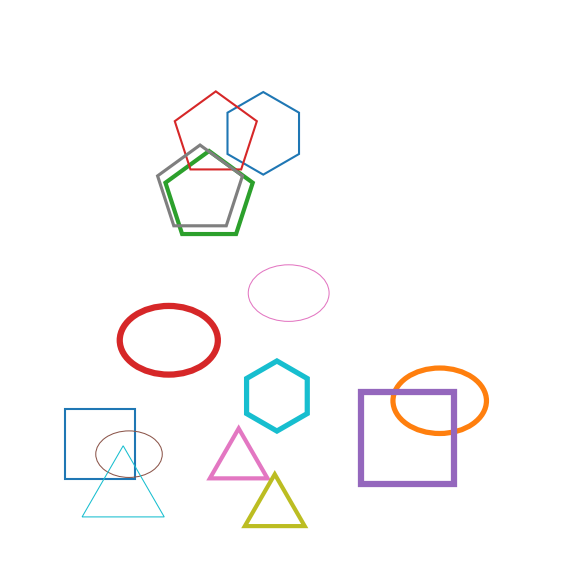[{"shape": "hexagon", "thickness": 1, "radius": 0.36, "center": [0.456, 0.768]}, {"shape": "square", "thickness": 1, "radius": 0.3, "center": [0.173, 0.231]}, {"shape": "oval", "thickness": 2.5, "radius": 0.4, "center": [0.761, 0.305]}, {"shape": "pentagon", "thickness": 2, "radius": 0.4, "center": [0.362, 0.658]}, {"shape": "pentagon", "thickness": 1, "radius": 0.37, "center": [0.374, 0.766]}, {"shape": "oval", "thickness": 3, "radius": 0.42, "center": [0.292, 0.41]}, {"shape": "square", "thickness": 3, "radius": 0.4, "center": [0.706, 0.241]}, {"shape": "oval", "thickness": 0.5, "radius": 0.29, "center": [0.223, 0.213]}, {"shape": "oval", "thickness": 0.5, "radius": 0.35, "center": [0.5, 0.492]}, {"shape": "triangle", "thickness": 2, "radius": 0.29, "center": [0.413, 0.2]}, {"shape": "pentagon", "thickness": 1.5, "radius": 0.39, "center": [0.346, 0.671]}, {"shape": "triangle", "thickness": 2, "radius": 0.3, "center": [0.476, 0.118]}, {"shape": "triangle", "thickness": 0.5, "radius": 0.41, "center": [0.213, 0.145]}, {"shape": "hexagon", "thickness": 2.5, "radius": 0.3, "center": [0.48, 0.313]}]